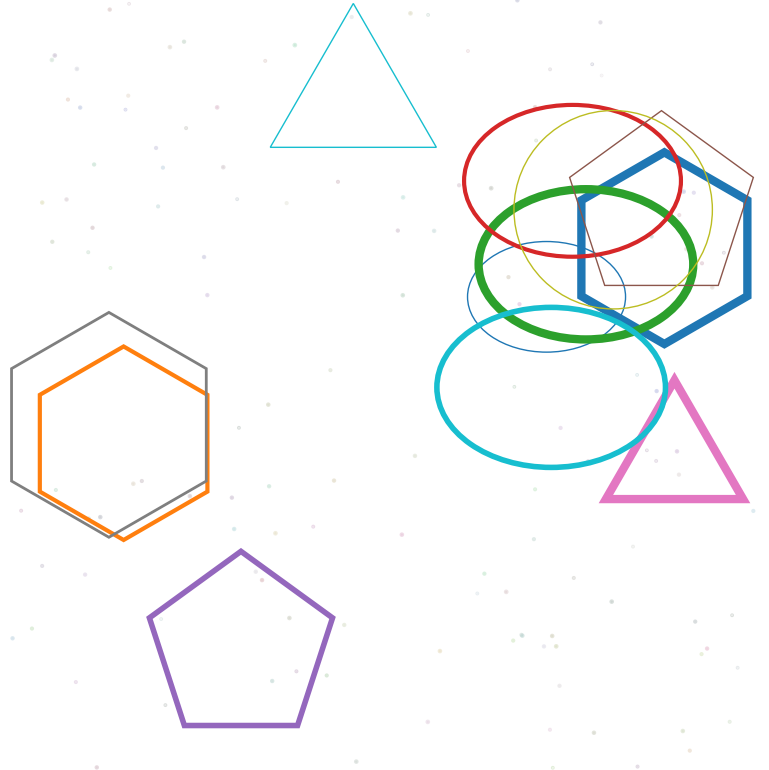[{"shape": "hexagon", "thickness": 3, "radius": 0.62, "center": [0.863, 0.678]}, {"shape": "oval", "thickness": 0.5, "radius": 0.51, "center": [0.71, 0.615]}, {"shape": "hexagon", "thickness": 1.5, "radius": 0.63, "center": [0.161, 0.424]}, {"shape": "oval", "thickness": 3, "radius": 0.7, "center": [0.761, 0.657]}, {"shape": "oval", "thickness": 1.5, "radius": 0.7, "center": [0.744, 0.765]}, {"shape": "pentagon", "thickness": 2, "radius": 0.63, "center": [0.313, 0.159]}, {"shape": "pentagon", "thickness": 0.5, "radius": 0.63, "center": [0.859, 0.731]}, {"shape": "triangle", "thickness": 3, "radius": 0.51, "center": [0.876, 0.403]}, {"shape": "hexagon", "thickness": 1, "radius": 0.73, "center": [0.141, 0.448]}, {"shape": "circle", "thickness": 0.5, "radius": 0.64, "center": [0.796, 0.728]}, {"shape": "oval", "thickness": 2, "radius": 0.74, "center": [0.716, 0.497]}, {"shape": "triangle", "thickness": 0.5, "radius": 0.62, "center": [0.459, 0.871]}]